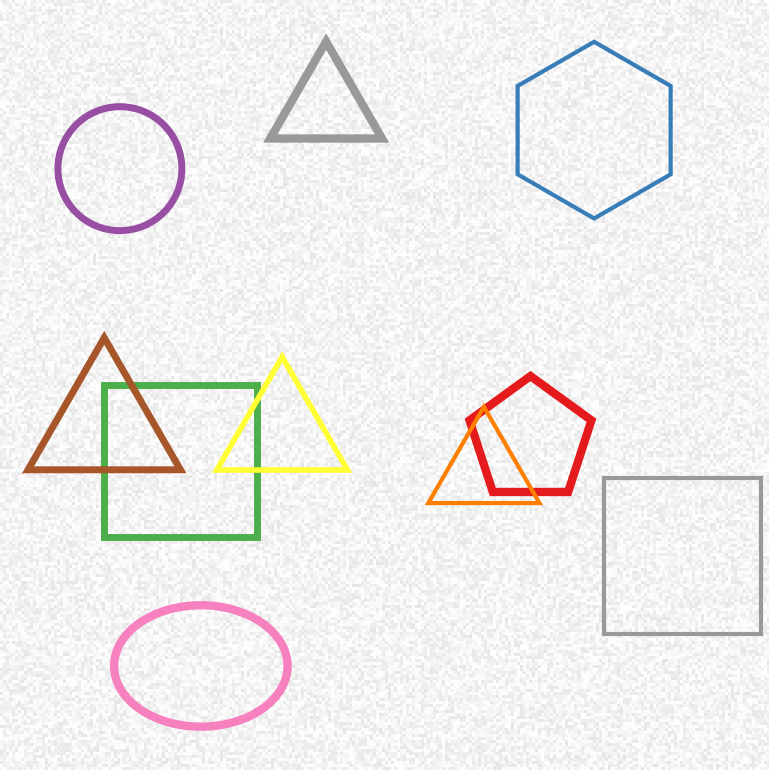[{"shape": "pentagon", "thickness": 3, "radius": 0.42, "center": [0.689, 0.428]}, {"shape": "hexagon", "thickness": 1.5, "radius": 0.57, "center": [0.772, 0.831]}, {"shape": "square", "thickness": 2.5, "radius": 0.5, "center": [0.234, 0.402]}, {"shape": "circle", "thickness": 2.5, "radius": 0.4, "center": [0.156, 0.781]}, {"shape": "triangle", "thickness": 1.5, "radius": 0.42, "center": [0.628, 0.388]}, {"shape": "triangle", "thickness": 2, "radius": 0.49, "center": [0.366, 0.439]}, {"shape": "triangle", "thickness": 2.5, "radius": 0.57, "center": [0.135, 0.447]}, {"shape": "oval", "thickness": 3, "radius": 0.56, "center": [0.261, 0.135]}, {"shape": "square", "thickness": 1.5, "radius": 0.51, "center": [0.887, 0.278]}, {"shape": "triangle", "thickness": 3, "radius": 0.42, "center": [0.424, 0.862]}]